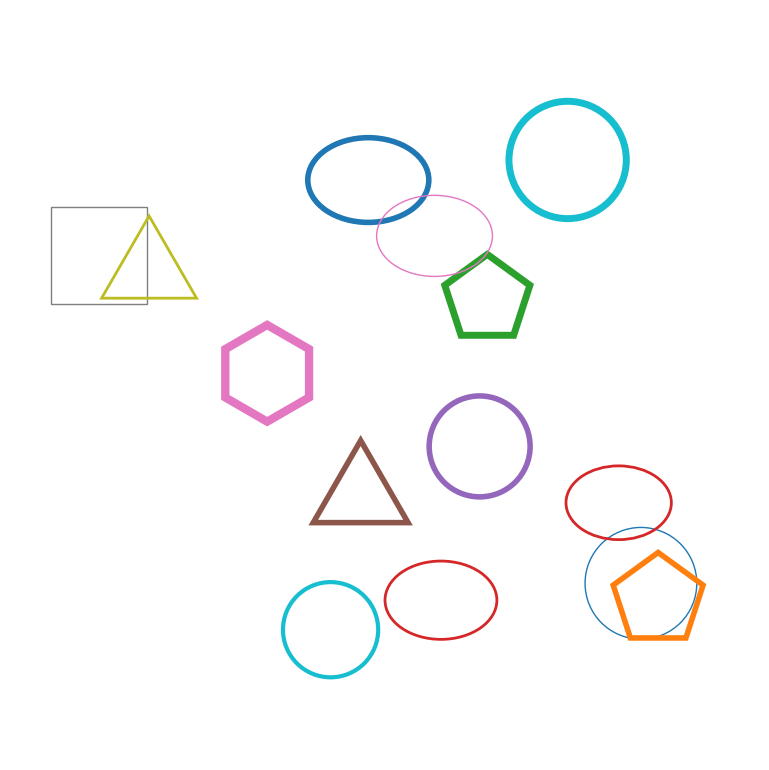[{"shape": "circle", "thickness": 0.5, "radius": 0.36, "center": [0.832, 0.242]}, {"shape": "oval", "thickness": 2, "radius": 0.39, "center": [0.478, 0.766]}, {"shape": "pentagon", "thickness": 2, "radius": 0.31, "center": [0.855, 0.221]}, {"shape": "pentagon", "thickness": 2.5, "radius": 0.29, "center": [0.633, 0.612]}, {"shape": "oval", "thickness": 1, "radius": 0.34, "center": [0.803, 0.347]}, {"shape": "oval", "thickness": 1, "radius": 0.36, "center": [0.573, 0.221]}, {"shape": "circle", "thickness": 2, "radius": 0.33, "center": [0.623, 0.42]}, {"shape": "triangle", "thickness": 2, "radius": 0.36, "center": [0.468, 0.357]}, {"shape": "oval", "thickness": 0.5, "radius": 0.38, "center": [0.564, 0.694]}, {"shape": "hexagon", "thickness": 3, "radius": 0.31, "center": [0.347, 0.515]}, {"shape": "square", "thickness": 0.5, "radius": 0.31, "center": [0.129, 0.668]}, {"shape": "triangle", "thickness": 1, "radius": 0.36, "center": [0.194, 0.648]}, {"shape": "circle", "thickness": 2.5, "radius": 0.38, "center": [0.737, 0.792]}, {"shape": "circle", "thickness": 1.5, "radius": 0.31, "center": [0.429, 0.182]}]